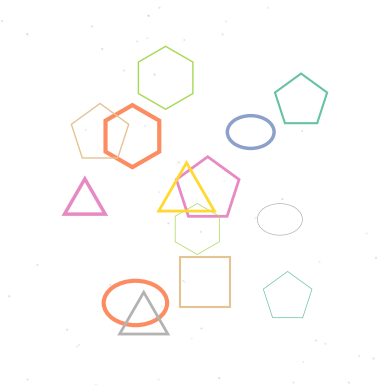[{"shape": "pentagon", "thickness": 0.5, "radius": 0.33, "center": [0.747, 0.229]}, {"shape": "pentagon", "thickness": 1.5, "radius": 0.36, "center": [0.782, 0.738]}, {"shape": "hexagon", "thickness": 3, "radius": 0.4, "center": [0.344, 0.646]}, {"shape": "oval", "thickness": 3, "radius": 0.41, "center": [0.352, 0.213]}, {"shape": "oval", "thickness": 2.5, "radius": 0.3, "center": [0.651, 0.657]}, {"shape": "triangle", "thickness": 2.5, "radius": 0.31, "center": [0.22, 0.474]}, {"shape": "pentagon", "thickness": 2, "radius": 0.43, "center": [0.54, 0.507]}, {"shape": "hexagon", "thickness": 0.5, "radius": 0.33, "center": [0.512, 0.405]}, {"shape": "hexagon", "thickness": 1, "radius": 0.41, "center": [0.43, 0.798]}, {"shape": "triangle", "thickness": 2, "radius": 0.42, "center": [0.485, 0.494]}, {"shape": "square", "thickness": 1.5, "radius": 0.33, "center": [0.533, 0.268]}, {"shape": "pentagon", "thickness": 1, "radius": 0.39, "center": [0.26, 0.653]}, {"shape": "triangle", "thickness": 2, "radius": 0.36, "center": [0.373, 0.169]}, {"shape": "oval", "thickness": 0.5, "radius": 0.29, "center": [0.727, 0.43]}]